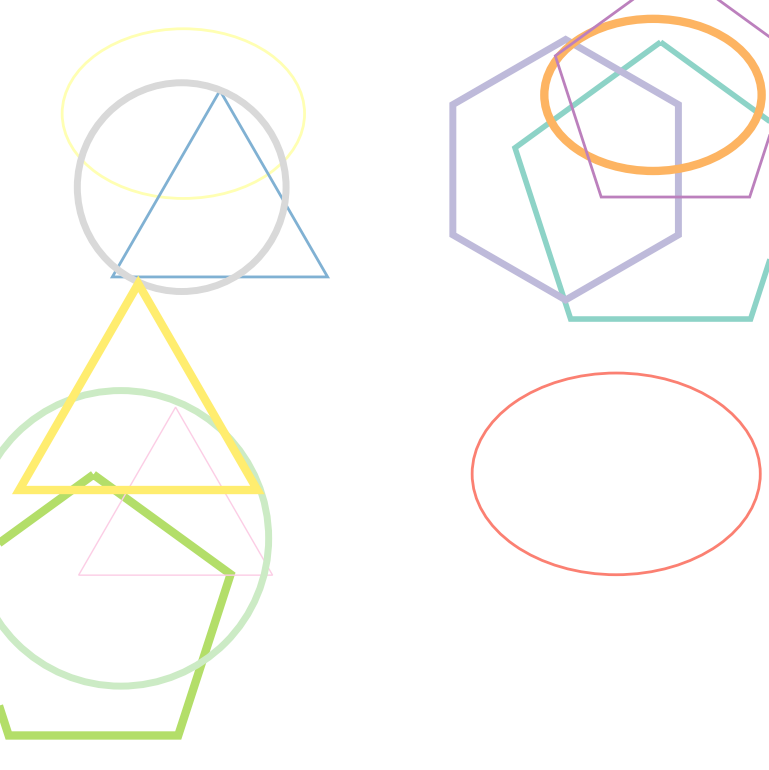[{"shape": "pentagon", "thickness": 2, "radius": 0.99, "center": [0.858, 0.747]}, {"shape": "oval", "thickness": 1, "radius": 0.79, "center": [0.238, 0.852]}, {"shape": "hexagon", "thickness": 2.5, "radius": 0.85, "center": [0.735, 0.78]}, {"shape": "oval", "thickness": 1, "radius": 0.94, "center": [0.8, 0.385]}, {"shape": "triangle", "thickness": 1, "radius": 0.81, "center": [0.286, 0.721]}, {"shape": "oval", "thickness": 3, "radius": 0.71, "center": [0.848, 0.877]}, {"shape": "pentagon", "thickness": 3, "radius": 0.94, "center": [0.121, 0.196]}, {"shape": "triangle", "thickness": 0.5, "radius": 0.73, "center": [0.228, 0.326]}, {"shape": "circle", "thickness": 2.5, "radius": 0.68, "center": [0.236, 0.757]}, {"shape": "pentagon", "thickness": 1, "radius": 0.82, "center": [0.877, 0.877]}, {"shape": "circle", "thickness": 2.5, "radius": 0.96, "center": [0.157, 0.301]}, {"shape": "triangle", "thickness": 3, "radius": 0.89, "center": [0.18, 0.453]}]